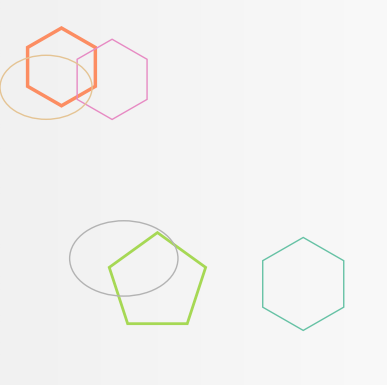[{"shape": "hexagon", "thickness": 1, "radius": 0.6, "center": [0.783, 0.263]}, {"shape": "hexagon", "thickness": 2.5, "radius": 0.5, "center": [0.159, 0.826]}, {"shape": "hexagon", "thickness": 1, "radius": 0.52, "center": [0.289, 0.794]}, {"shape": "pentagon", "thickness": 2, "radius": 0.65, "center": [0.406, 0.265]}, {"shape": "oval", "thickness": 1, "radius": 0.59, "center": [0.119, 0.773]}, {"shape": "oval", "thickness": 1, "radius": 0.7, "center": [0.319, 0.329]}]